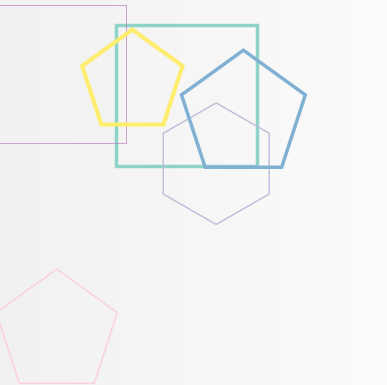[{"shape": "square", "thickness": 2.5, "radius": 0.91, "center": [0.482, 0.752]}, {"shape": "hexagon", "thickness": 1, "radius": 0.79, "center": [0.558, 0.575]}, {"shape": "pentagon", "thickness": 2.5, "radius": 0.84, "center": [0.628, 0.702]}, {"shape": "pentagon", "thickness": 1, "radius": 0.82, "center": [0.147, 0.137]}, {"shape": "square", "thickness": 0.5, "radius": 0.9, "center": [0.145, 0.808]}, {"shape": "pentagon", "thickness": 3, "radius": 0.68, "center": [0.342, 0.787]}]